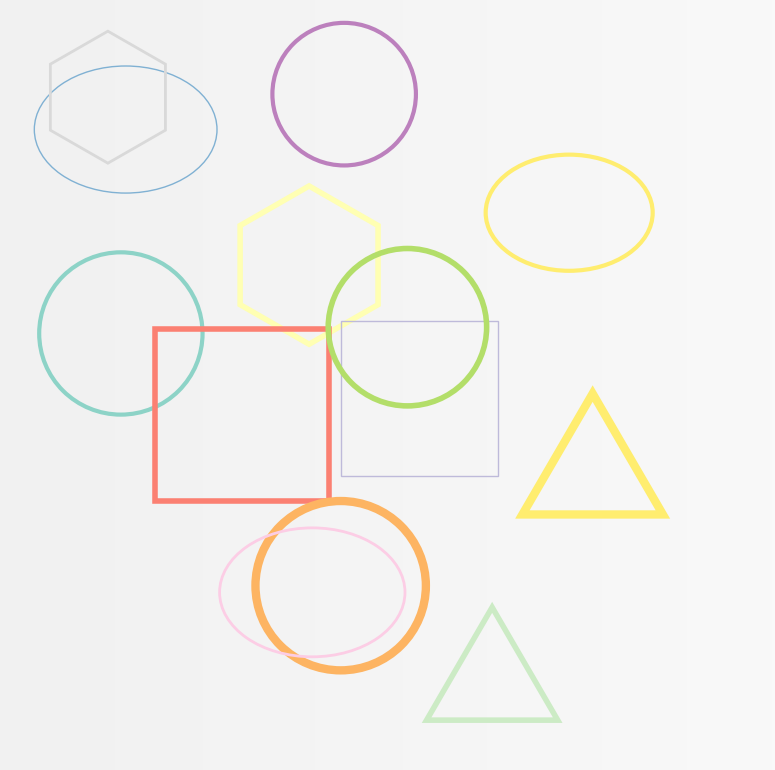[{"shape": "circle", "thickness": 1.5, "radius": 0.53, "center": [0.156, 0.567]}, {"shape": "hexagon", "thickness": 2, "radius": 0.51, "center": [0.399, 0.656]}, {"shape": "square", "thickness": 0.5, "radius": 0.51, "center": [0.541, 0.483]}, {"shape": "square", "thickness": 2, "radius": 0.56, "center": [0.312, 0.461]}, {"shape": "oval", "thickness": 0.5, "radius": 0.59, "center": [0.162, 0.832]}, {"shape": "circle", "thickness": 3, "radius": 0.55, "center": [0.44, 0.239]}, {"shape": "circle", "thickness": 2, "radius": 0.51, "center": [0.526, 0.575]}, {"shape": "oval", "thickness": 1, "radius": 0.6, "center": [0.403, 0.231]}, {"shape": "hexagon", "thickness": 1, "radius": 0.43, "center": [0.139, 0.874]}, {"shape": "circle", "thickness": 1.5, "radius": 0.46, "center": [0.444, 0.878]}, {"shape": "triangle", "thickness": 2, "radius": 0.49, "center": [0.635, 0.114]}, {"shape": "triangle", "thickness": 3, "radius": 0.52, "center": [0.765, 0.384]}, {"shape": "oval", "thickness": 1.5, "radius": 0.54, "center": [0.734, 0.724]}]